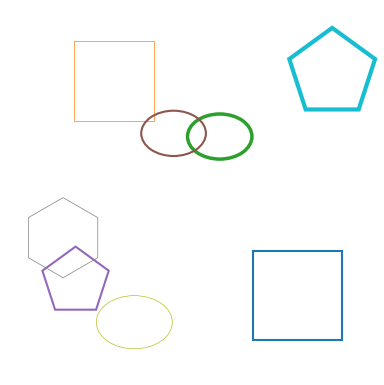[{"shape": "square", "thickness": 1.5, "radius": 0.58, "center": [0.772, 0.231]}, {"shape": "square", "thickness": 0.5, "radius": 0.52, "center": [0.296, 0.79]}, {"shape": "oval", "thickness": 2.5, "radius": 0.42, "center": [0.571, 0.645]}, {"shape": "pentagon", "thickness": 1.5, "radius": 0.45, "center": [0.196, 0.269]}, {"shape": "oval", "thickness": 1.5, "radius": 0.42, "center": [0.451, 0.654]}, {"shape": "hexagon", "thickness": 0.5, "radius": 0.52, "center": [0.164, 0.383]}, {"shape": "oval", "thickness": 0.5, "radius": 0.49, "center": [0.349, 0.163]}, {"shape": "pentagon", "thickness": 3, "radius": 0.59, "center": [0.863, 0.81]}]